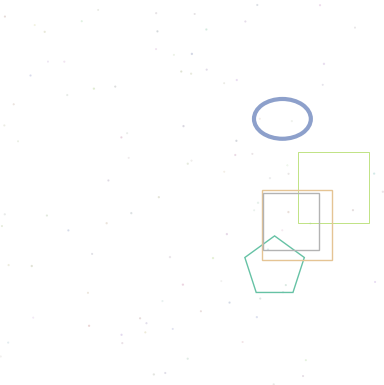[{"shape": "pentagon", "thickness": 1, "radius": 0.41, "center": [0.713, 0.306]}, {"shape": "oval", "thickness": 3, "radius": 0.37, "center": [0.734, 0.691]}, {"shape": "square", "thickness": 0.5, "radius": 0.46, "center": [0.865, 0.514]}, {"shape": "square", "thickness": 1, "radius": 0.45, "center": [0.77, 0.416]}, {"shape": "square", "thickness": 1, "radius": 0.37, "center": [0.756, 0.425]}]